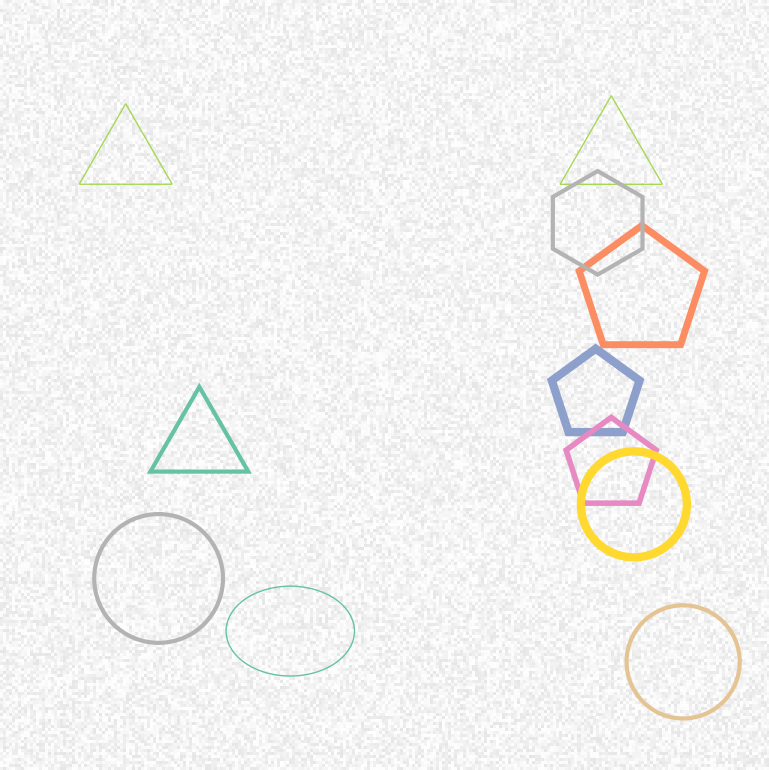[{"shape": "triangle", "thickness": 1.5, "radius": 0.37, "center": [0.259, 0.424]}, {"shape": "oval", "thickness": 0.5, "radius": 0.42, "center": [0.377, 0.18]}, {"shape": "pentagon", "thickness": 2.5, "radius": 0.43, "center": [0.834, 0.622]}, {"shape": "pentagon", "thickness": 3, "radius": 0.3, "center": [0.774, 0.487]}, {"shape": "pentagon", "thickness": 2, "radius": 0.31, "center": [0.794, 0.396]}, {"shape": "triangle", "thickness": 0.5, "radius": 0.38, "center": [0.794, 0.799]}, {"shape": "triangle", "thickness": 0.5, "radius": 0.35, "center": [0.163, 0.796]}, {"shape": "circle", "thickness": 3, "radius": 0.34, "center": [0.823, 0.345]}, {"shape": "circle", "thickness": 1.5, "radius": 0.37, "center": [0.887, 0.14]}, {"shape": "hexagon", "thickness": 1.5, "radius": 0.34, "center": [0.776, 0.711]}, {"shape": "circle", "thickness": 1.5, "radius": 0.42, "center": [0.206, 0.249]}]